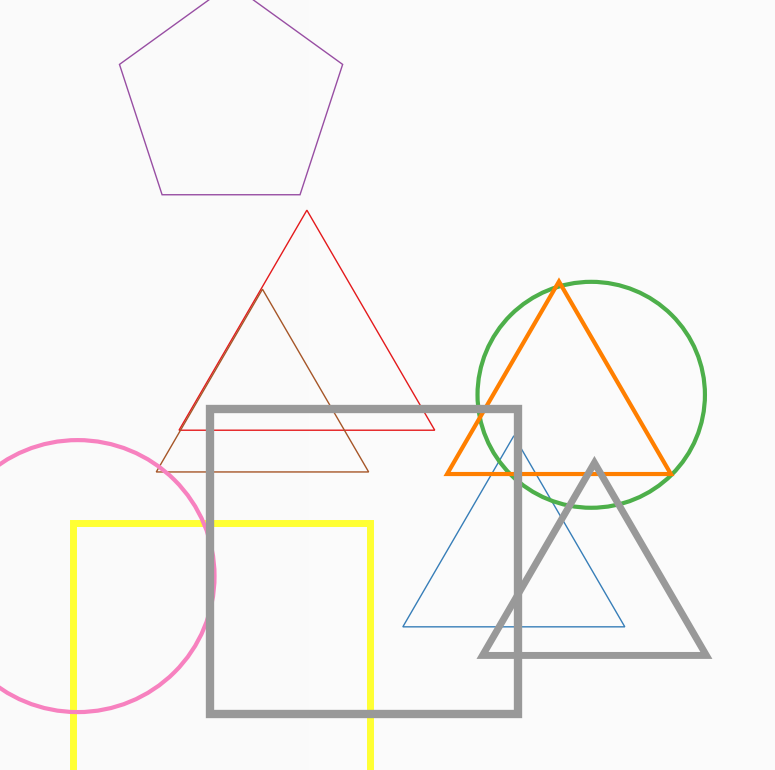[{"shape": "triangle", "thickness": 0.5, "radius": 0.95, "center": [0.396, 0.537]}, {"shape": "triangle", "thickness": 0.5, "radius": 0.83, "center": [0.663, 0.269]}, {"shape": "circle", "thickness": 1.5, "radius": 0.73, "center": [0.763, 0.487]}, {"shape": "pentagon", "thickness": 0.5, "radius": 0.76, "center": [0.298, 0.87]}, {"shape": "triangle", "thickness": 1.5, "radius": 0.83, "center": [0.721, 0.468]}, {"shape": "square", "thickness": 2.5, "radius": 0.96, "center": [0.286, 0.13]}, {"shape": "triangle", "thickness": 0.5, "radius": 0.79, "center": [0.339, 0.466]}, {"shape": "circle", "thickness": 1.5, "radius": 0.88, "center": [0.1, 0.252]}, {"shape": "square", "thickness": 3, "radius": 0.99, "center": [0.47, 0.271]}, {"shape": "triangle", "thickness": 2.5, "radius": 0.83, "center": [0.767, 0.232]}]